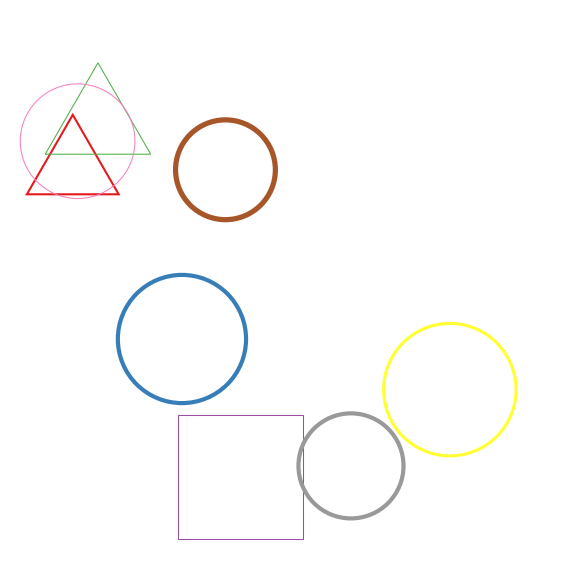[{"shape": "triangle", "thickness": 1, "radius": 0.46, "center": [0.126, 0.709]}, {"shape": "circle", "thickness": 2, "radius": 0.56, "center": [0.315, 0.412]}, {"shape": "triangle", "thickness": 0.5, "radius": 0.53, "center": [0.17, 0.785]}, {"shape": "square", "thickness": 0.5, "radius": 0.54, "center": [0.417, 0.173]}, {"shape": "circle", "thickness": 1.5, "radius": 0.57, "center": [0.779, 0.324]}, {"shape": "circle", "thickness": 2.5, "radius": 0.43, "center": [0.39, 0.705]}, {"shape": "circle", "thickness": 0.5, "radius": 0.5, "center": [0.134, 0.755]}, {"shape": "circle", "thickness": 2, "radius": 0.45, "center": [0.608, 0.192]}]